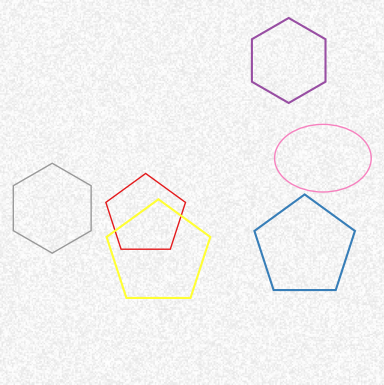[{"shape": "pentagon", "thickness": 1, "radius": 0.54, "center": [0.378, 0.441]}, {"shape": "pentagon", "thickness": 1.5, "radius": 0.69, "center": [0.791, 0.358]}, {"shape": "hexagon", "thickness": 1.5, "radius": 0.55, "center": [0.75, 0.843]}, {"shape": "pentagon", "thickness": 1.5, "radius": 0.71, "center": [0.412, 0.341]}, {"shape": "oval", "thickness": 1, "radius": 0.63, "center": [0.839, 0.589]}, {"shape": "hexagon", "thickness": 1, "radius": 0.58, "center": [0.136, 0.459]}]